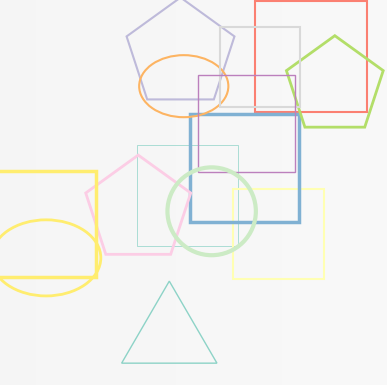[{"shape": "triangle", "thickness": 1, "radius": 0.71, "center": [0.437, 0.128]}, {"shape": "square", "thickness": 0.5, "radius": 0.65, "center": [0.484, 0.492]}, {"shape": "square", "thickness": 1.5, "radius": 0.59, "center": [0.72, 0.392]}, {"shape": "pentagon", "thickness": 1.5, "radius": 0.73, "center": [0.466, 0.86]}, {"shape": "square", "thickness": 1.5, "radius": 0.72, "center": [0.803, 0.854]}, {"shape": "square", "thickness": 2.5, "radius": 0.7, "center": [0.631, 0.564]}, {"shape": "oval", "thickness": 1.5, "radius": 0.58, "center": [0.474, 0.776]}, {"shape": "pentagon", "thickness": 2, "radius": 0.66, "center": [0.864, 0.776]}, {"shape": "pentagon", "thickness": 2, "radius": 0.71, "center": [0.357, 0.455]}, {"shape": "square", "thickness": 1.5, "radius": 0.52, "center": [0.671, 0.826]}, {"shape": "square", "thickness": 1, "radius": 0.63, "center": [0.636, 0.678]}, {"shape": "circle", "thickness": 3, "radius": 0.57, "center": [0.546, 0.451]}, {"shape": "oval", "thickness": 2, "radius": 0.71, "center": [0.119, 0.33]}, {"shape": "square", "thickness": 2.5, "radius": 0.69, "center": [0.11, 0.418]}]